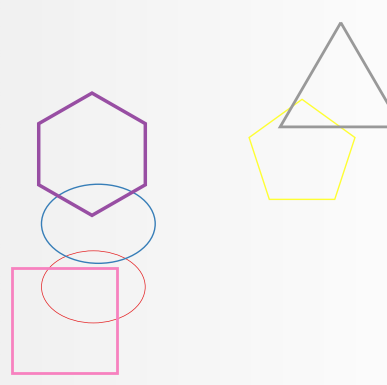[{"shape": "oval", "thickness": 0.5, "radius": 0.67, "center": [0.241, 0.255]}, {"shape": "oval", "thickness": 1, "radius": 0.73, "center": [0.254, 0.419]}, {"shape": "hexagon", "thickness": 2.5, "radius": 0.79, "center": [0.237, 0.599]}, {"shape": "pentagon", "thickness": 1, "radius": 0.72, "center": [0.779, 0.598]}, {"shape": "square", "thickness": 2, "radius": 0.68, "center": [0.166, 0.167]}, {"shape": "triangle", "thickness": 2, "radius": 0.9, "center": [0.879, 0.761]}]